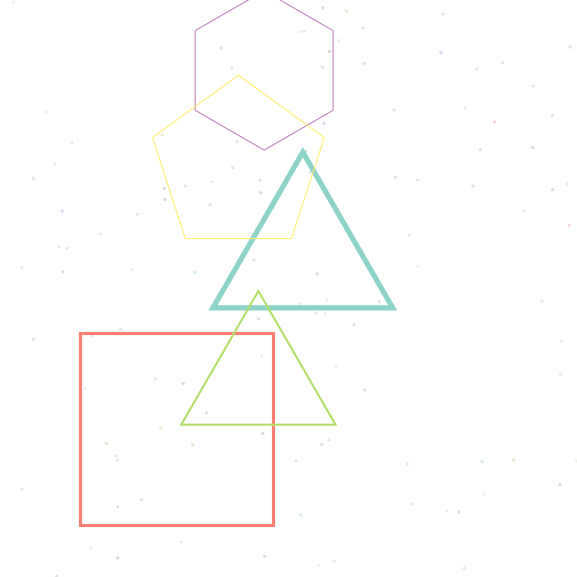[{"shape": "triangle", "thickness": 2.5, "radius": 0.9, "center": [0.524, 0.556]}, {"shape": "square", "thickness": 1.5, "radius": 0.83, "center": [0.306, 0.256]}, {"shape": "triangle", "thickness": 1, "radius": 0.77, "center": [0.447, 0.341]}, {"shape": "hexagon", "thickness": 0.5, "radius": 0.69, "center": [0.457, 0.877]}, {"shape": "pentagon", "thickness": 0.5, "radius": 0.78, "center": [0.413, 0.713]}]